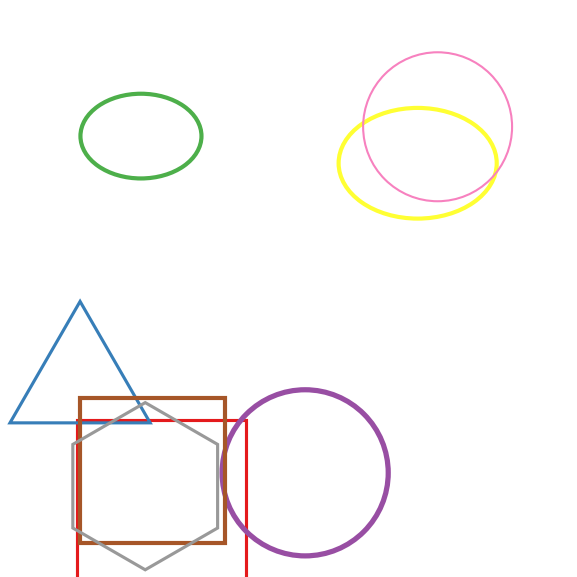[{"shape": "square", "thickness": 1.5, "radius": 0.73, "center": [0.279, 0.126]}, {"shape": "triangle", "thickness": 1.5, "radius": 0.7, "center": [0.139, 0.337]}, {"shape": "oval", "thickness": 2, "radius": 0.52, "center": [0.244, 0.763]}, {"shape": "circle", "thickness": 2.5, "radius": 0.72, "center": [0.528, 0.18]}, {"shape": "oval", "thickness": 2, "radius": 0.68, "center": [0.723, 0.716]}, {"shape": "square", "thickness": 2, "radius": 0.63, "center": [0.264, 0.184]}, {"shape": "circle", "thickness": 1, "radius": 0.64, "center": [0.758, 0.78]}, {"shape": "hexagon", "thickness": 1.5, "radius": 0.72, "center": [0.251, 0.157]}]